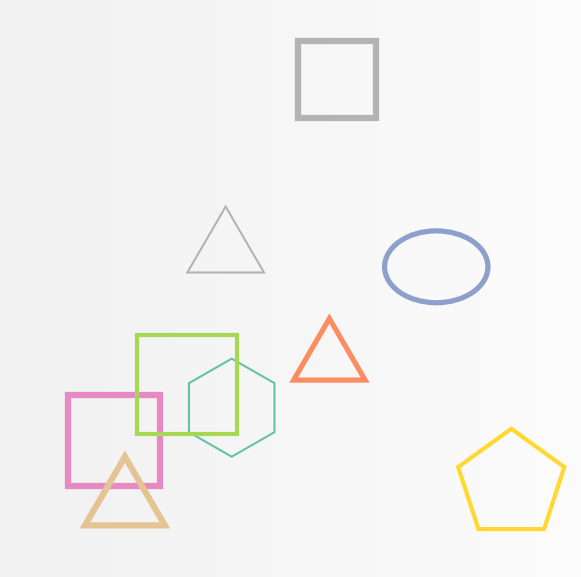[{"shape": "hexagon", "thickness": 1, "radius": 0.42, "center": [0.399, 0.293]}, {"shape": "triangle", "thickness": 2.5, "radius": 0.36, "center": [0.567, 0.376]}, {"shape": "oval", "thickness": 2.5, "radius": 0.44, "center": [0.751, 0.537]}, {"shape": "square", "thickness": 3, "radius": 0.39, "center": [0.196, 0.236]}, {"shape": "square", "thickness": 2, "radius": 0.43, "center": [0.322, 0.334]}, {"shape": "pentagon", "thickness": 2, "radius": 0.48, "center": [0.88, 0.161]}, {"shape": "triangle", "thickness": 3, "radius": 0.4, "center": [0.215, 0.129]}, {"shape": "square", "thickness": 3, "radius": 0.33, "center": [0.58, 0.862]}, {"shape": "triangle", "thickness": 1, "radius": 0.38, "center": [0.388, 0.565]}]